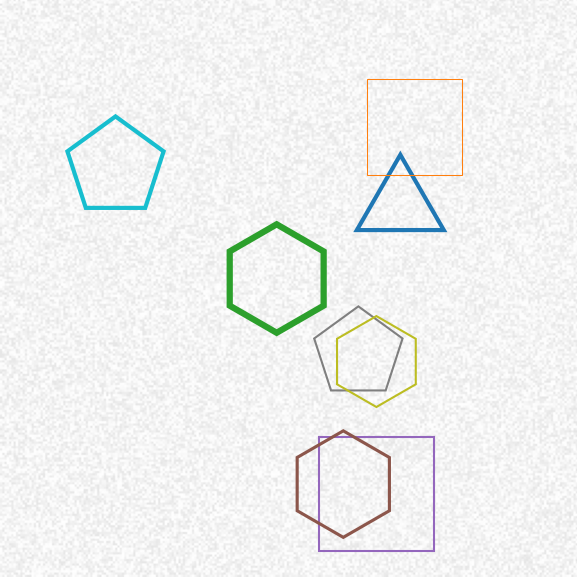[{"shape": "triangle", "thickness": 2, "radius": 0.43, "center": [0.693, 0.644]}, {"shape": "square", "thickness": 0.5, "radius": 0.41, "center": [0.718, 0.779]}, {"shape": "hexagon", "thickness": 3, "radius": 0.47, "center": [0.479, 0.517]}, {"shape": "square", "thickness": 1, "radius": 0.49, "center": [0.652, 0.143]}, {"shape": "hexagon", "thickness": 1.5, "radius": 0.46, "center": [0.594, 0.161]}, {"shape": "pentagon", "thickness": 1, "radius": 0.4, "center": [0.621, 0.388]}, {"shape": "hexagon", "thickness": 1, "radius": 0.39, "center": [0.652, 0.373]}, {"shape": "pentagon", "thickness": 2, "radius": 0.44, "center": [0.2, 0.71]}]